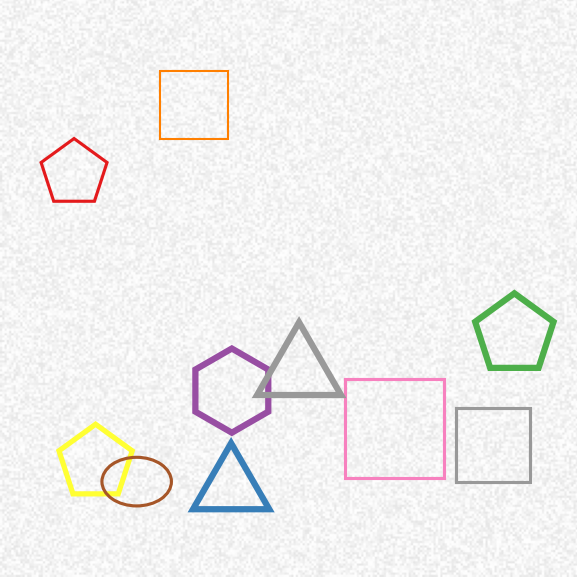[{"shape": "pentagon", "thickness": 1.5, "radius": 0.3, "center": [0.128, 0.699]}, {"shape": "triangle", "thickness": 3, "radius": 0.38, "center": [0.4, 0.155]}, {"shape": "pentagon", "thickness": 3, "radius": 0.36, "center": [0.891, 0.42]}, {"shape": "hexagon", "thickness": 3, "radius": 0.36, "center": [0.401, 0.323]}, {"shape": "square", "thickness": 1, "radius": 0.3, "center": [0.336, 0.817]}, {"shape": "pentagon", "thickness": 2.5, "radius": 0.33, "center": [0.166, 0.198]}, {"shape": "oval", "thickness": 1.5, "radius": 0.3, "center": [0.237, 0.165]}, {"shape": "square", "thickness": 1.5, "radius": 0.43, "center": [0.683, 0.258]}, {"shape": "square", "thickness": 1.5, "radius": 0.32, "center": [0.854, 0.229]}, {"shape": "triangle", "thickness": 3, "radius": 0.42, "center": [0.518, 0.357]}]